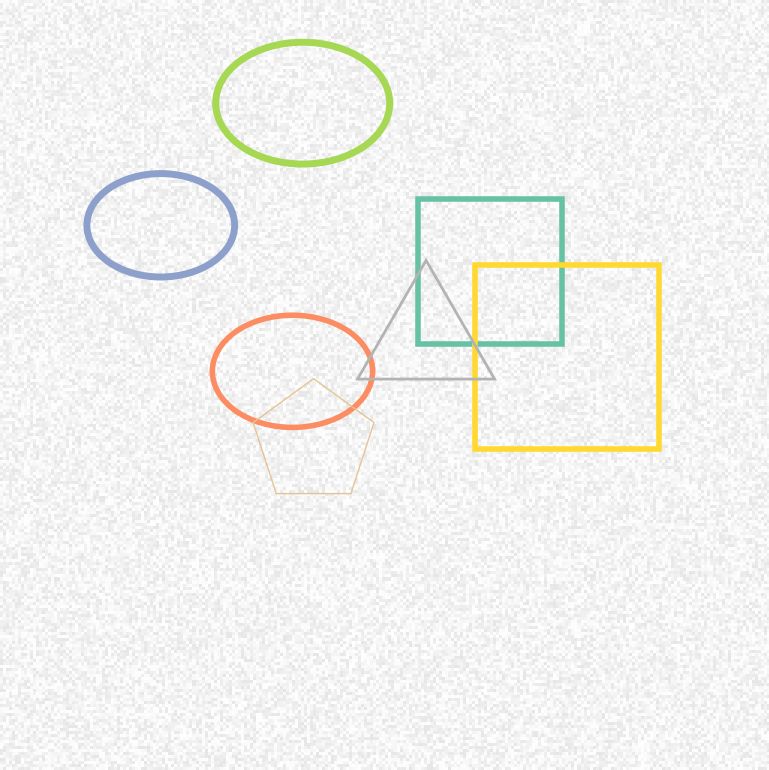[{"shape": "square", "thickness": 2, "radius": 0.47, "center": [0.636, 0.647]}, {"shape": "oval", "thickness": 2, "radius": 0.52, "center": [0.38, 0.518]}, {"shape": "oval", "thickness": 2.5, "radius": 0.48, "center": [0.209, 0.707]}, {"shape": "oval", "thickness": 2.5, "radius": 0.57, "center": [0.393, 0.866]}, {"shape": "square", "thickness": 2, "radius": 0.6, "center": [0.737, 0.537]}, {"shape": "pentagon", "thickness": 0.5, "radius": 0.41, "center": [0.407, 0.426]}, {"shape": "triangle", "thickness": 1, "radius": 0.51, "center": [0.553, 0.559]}]